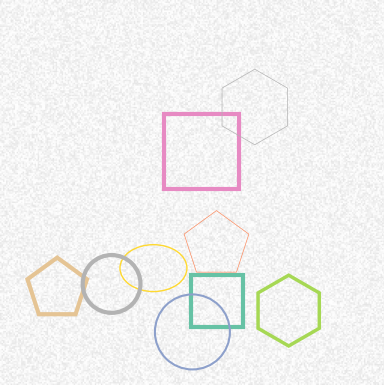[{"shape": "square", "thickness": 3, "radius": 0.34, "center": [0.564, 0.218]}, {"shape": "pentagon", "thickness": 0.5, "radius": 0.44, "center": [0.562, 0.365]}, {"shape": "circle", "thickness": 1.5, "radius": 0.49, "center": [0.5, 0.138]}, {"shape": "square", "thickness": 3, "radius": 0.49, "center": [0.523, 0.607]}, {"shape": "hexagon", "thickness": 2.5, "radius": 0.46, "center": [0.75, 0.193]}, {"shape": "oval", "thickness": 1, "radius": 0.43, "center": [0.399, 0.304]}, {"shape": "pentagon", "thickness": 3, "radius": 0.41, "center": [0.149, 0.25]}, {"shape": "hexagon", "thickness": 0.5, "radius": 0.49, "center": [0.662, 0.722]}, {"shape": "circle", "thickness": 3, "radius": 0.38, "center": [0.29, 0.262]}]